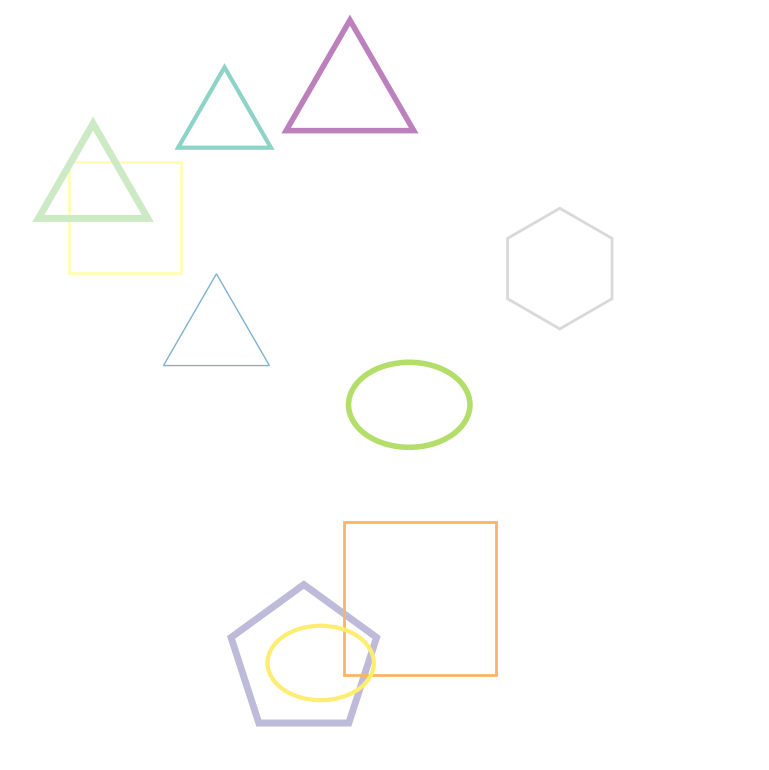[{"shape": "triangle", "thickness": 1.5, "radius": 0.35, "center": [0.292, 0.843]}, {"shape": "square", "thickness": 1, "radius": 0.36, "center": [0.163, 0.717]}, {"shape": "pentagon", "thickness": 2.5, "radius": 0.5, "center": [0.395, 0.141]}, {"shape": "triangle", "thickness": 0.5, "radius": 0.4, "center": [0.281, 0.565]}, {"shape": "square", "thickness": 1, "radius": 0.49, "center": [0.546, 0.223]}, {"shape": "oval", "thickness": 2, "radius": 0.39, "center": [0.531, 0.474]}, {"shape": "hexagon", "thickness": 1, "radius": 0.39, "center": [0.727, 0.651]}, {"shape": "triangle", "thickness": 2, "radius": 0.48, "center": [0.454, 0.878]}, {"shape": "triangle", "thickness": 2.5, "radius": 0.41, "center": [0.121, 0.757]}, {"shape": "oval", "thickness": 1.5, "radius": 0.35, "center": [0.416, 0.139]}]